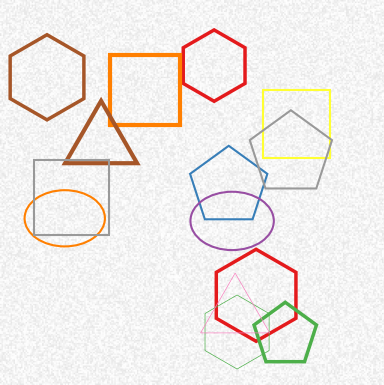[{"shape": "hexagon", "thickness": 2.5, "radius": 0.6, "center": [0.665, 0.233]}, {"shape": "hexagon", "thickness": 2.5, "radius": 0.46, "center": [0.556, 0.83]}, {"shape": "pentagon", "thickness": 1.5, "radius": 0.53, "center": [0.594, 0.516]}, {"shape": "hexagon", "thickness": 0.5, "radius": 0.48, "center": [0.616, 0.138]}, {"shape": "pentagon", "thickness": 2.5, "radius": 0.43, "center": [0.741, 0.13]}, {"shape": "oval", "thickness": 1.5, "radius": 0.54, "center": [0.603, 0.426]}, {"shape": "oval", "thickness": 1.5, "radius": 0.52, "center": [0.168, 0.433]}, {"shape": "square", "thickness": 3, "radius": 0.45, "center": [0.377, 0.765]}, {"shape": "square", "thickness": 1.5, "radius": 0.44, "center": [0.77, 0.678]}, {"shape": "hexagon", "thickness": 2.5, "radius": 0.55, "center": [0.122, 0.799]}, {"shape": "triangle", "thickness": 3, "radius": 0.54, "center": [0.263, 0.63]}, {"shape": "triangle", "thickness": 0.5, "radius": 0.52, "center": [0.611, 0.187]}, {"shape": "square", "thickness": 1.5, "radius": 0.49, "center": [0.186, 0.487]}, {"shape": "pentagon", "thickness": 1.5, "radius": 0.56, "center": [0.756, 0.601]}]